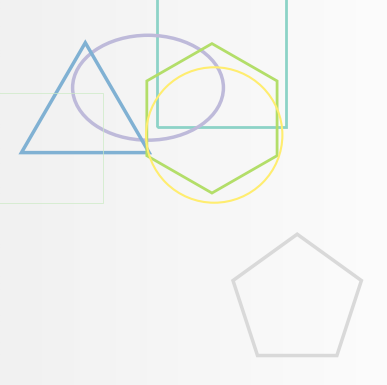[{"shape": "square", "thickness": 2, "radius": 0.83, "center": [0.571, 0.837]}, {"shape": "oval", "thickness": 2.5, "radius": 0.97, "center": [0.382, 0.772]}, {"shape": "triangle", "thickness": 2.5, "radius": 0.95, "center": [0.22, 0.699]}, {"shape": "hexagon", "thickness": 2, "radius": 0.97, "center": [0.547, 0.693]}, {"shape": "pentagon", "thickness": 2.5, "radius": 0.87, "center": [0.767, 0.217]}, {"shape": "square", "thickness": 0.5, "radius": 0.72, "center": [0.122, 0.616]}, {"shape": "circle", "thickness": 1.5, "radius": 0.88, "center": [0.553, 0.649]}]